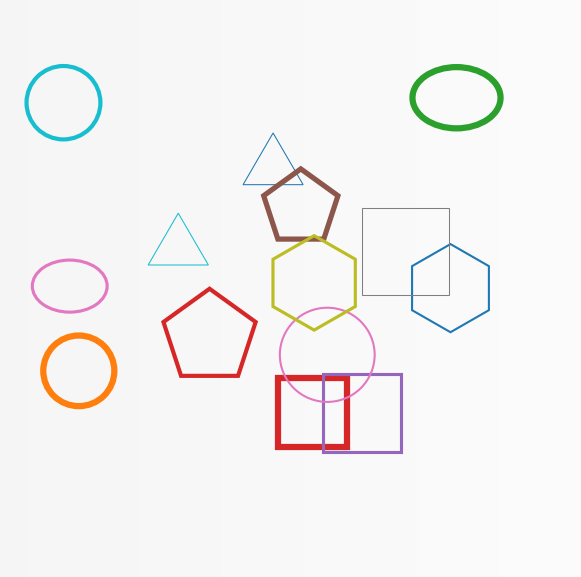[{"shape": "hexagon", "thickness": 1, "radius": 0.38, "center": [0.775, 0.5]}, {"shape": "triangle", "thickness": 0.5, "radius": 0.3, "center": [0.47, 0.709]}, {"shape": "circle", "thickness": 3, "radius": 0.31, "center": [0.136, 0.357]}, {"shape": "oval", "thickness": 3, "radius": 0.38, "center": [0.785, 0.83]}, {"shape": "pentagon", "thickness": 2, "radius": 0.42, "center": [0.361, 0.416]}, {"shape": "square", "thickness": 3, "radius": 0.3, "center": [0.538, 0.285]}, {"shape": "square", "thickness": 1.5, "radius": 0.34, "center": [0.623, 0.284]}, {"shape": "pentagon", "thickness": 2.5, "radius": 0.34, "center": [0.518, 0.639]}, {"shape": "oval", "thickness": 1.5, "radius": 0.32, "center": [0.12, 0.504]}, {"shape": "circle", "thickness": 1, "radius": 0.41, "center": [0.563, 0.385]}, {"shape": "square", "thickness": 0.5, "radius": 0.38, "center": [0.697, 0.564]}, {"shape": "hexagon", "thickness": 1.5, "radius": 0.41, "center": [0.54, 0.509]}, {"shape": "circle", "thickness": 2, "radius": 0.32, "center": [0.109, 0.821]}, {"shape": "triangle", "thickness": 0.5, "radius": 0.3, "center": [0.307, 0.57]}]